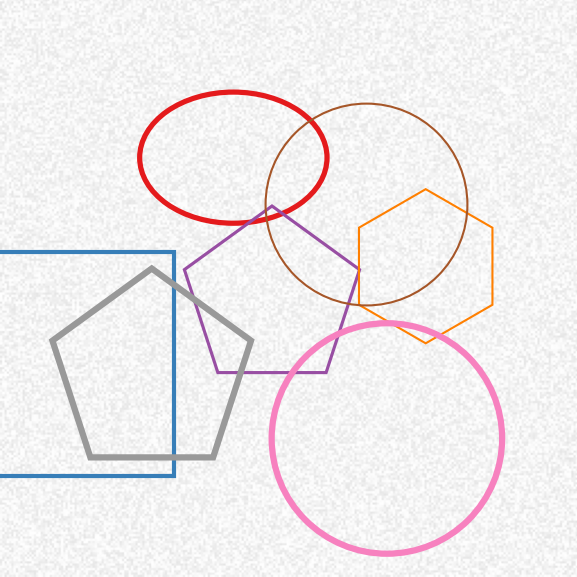[{"shape": "oval", "thickness": 2.5, "radius": 0.81, "center": [0.404, 0.726]}, {"shape": "square", "thickness": 2, "radius": 0.97, "center": [0.107, 0.368]}, {"shape": "pentagon", "thickness": 1.5, "radius": 0.8, "center": [0.471, 0.483]}, {"shape": "hexagon", "thickness": 1, "radius": 0.67, "center": [0.737, 0.538]}, {"shape": "circle", "thickness": 1, "radius": 0.87, "center": [0.635, 0.645]}, {"shape": "circle", "thickness": 3, "radius": 1.0, "center": [0.67, 0.24]}, {"shape": "pentagon", "thickness": 3, "radius": 0.9, "center": [0.263, 0.353]}]